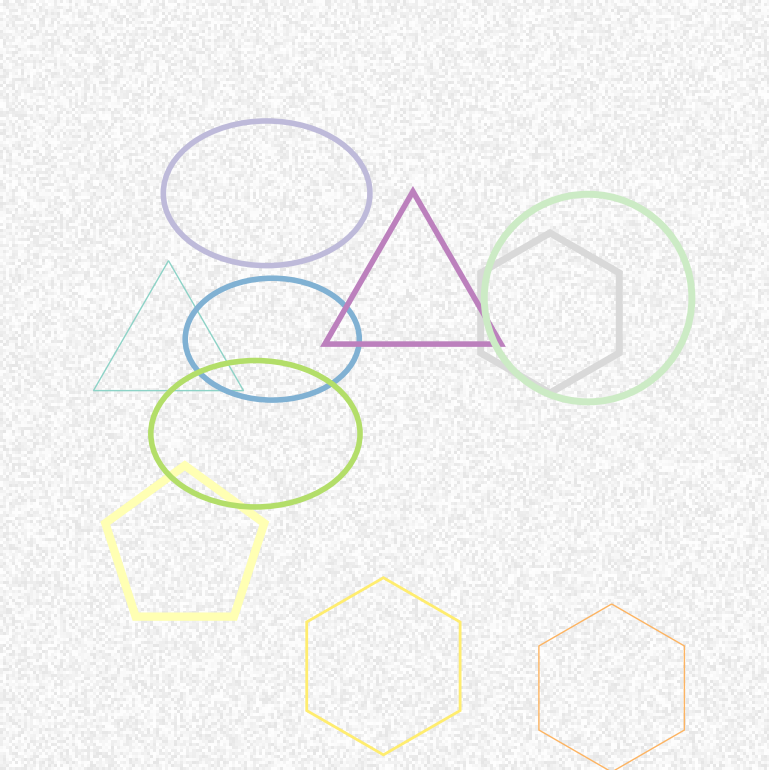[{"shape": "triangle", "thickness": 0.5, "radius": 0.56, "center": [0.219, 0.549]}, {"shape": "pentagon", "thickness": 3, "radius": 0.54, "center": [0.24, 0.287]}, {"shape": "oval", "thickness": 2, "radius": 0.67, "center": [0.346, 0.749]}, {"shape": "oval", "thickness": 2, "radius": 0.57, "center": [0.354, 0.56]}, {"shape": "hexagon", "thickness": 0.5, "radius": 0.55, "center": [0.794, 0.107]}, {"shape": "oval", "thickness": 2, "radius": 0.68, "center": [0.332, 0.437]}, {"shape": "hexagon", "thickness": 2.5, "radius": 0.52, "center": [0.714, 0.594]}, {"shape": "triangle", "thickness": 2, "radius": 0.66, "center": [0.536, 0.619]}, {"shape": "circle", "thickness": 2.5, "radius": 0.67, "center": [0.764, 0.613]}, {"shape": "hexagon", "thickness": 1, "radius": 0.58, "center": [0.498, 0.135]}]